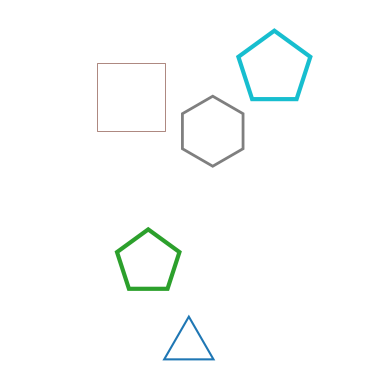[{"shape": "triangle", "thickness": 1.5, "radius": 0.37, "center": [0.49, 0.104]}, {"shape": "pentagon", "thickness": 3, "radius": 0.43, "center": [0.385, 0.319]}, {"shape": "square", "thickness": 0.5, "radius": 0.44, "center": [0.34, 0.748]}, {"shape": "hexagon", "thickness": 2, "radius": 0.45, "center": [0.553, 0.659]}, {"shape": "pentagon", "thickness": 3, "radius": 0.49, "center": [0.713, 0.822]}]